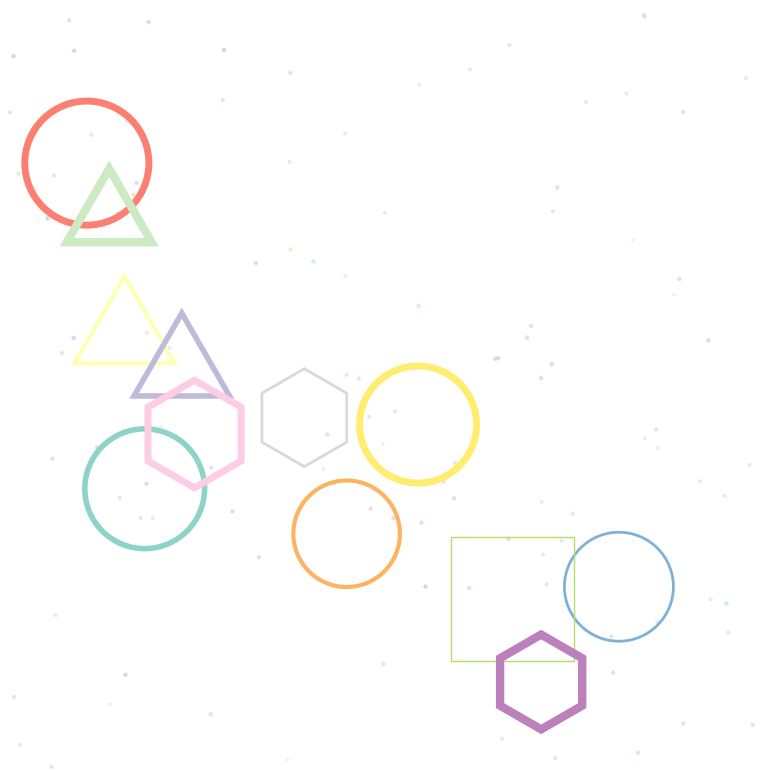[{"shape": "circle", "thickness": 2, "radius": 0.39, "center": [0.188, 0.365]}, {"shape": "triangle", "thickness": 1.5, "radius": 0.38, "center": [0.162, 0.566]}, {"shape": "triangle", "thickness": 2, "radius": 0.36, "center": [0.236, 0.522]}, {"shape": "circle", "thickness": 2.5, "radius": 0.4, "center": [0.113, 0.788]}, {"shape": "circle", "thickness": 1, "radius": 0.35, "center": [0.804, 0.238]}, {"shape": "circle", "thickness": 1.5, "radius": 0.35, "center": [0.45, 0.307]}, {"shape": "square", "thickness": 0.5, "radius": 0.4, "center": [0.665, 0.222]}, {"shape": "hexagon", "thickness": 2.5, "radius": 0.35, "center": [0.253, 0.436]}, {"shape": "hexagon", "thickness": 1, "radius": 0.32, "center": [0.395, 0.458]}, {"shape": "hexagon", "thickness": 3, "radius": 0.31, "center": [0.703, 0.114]}, {"shape": "triangle", "thickness": 3, "radius": 0.32, "center": [0.142, 0.717]}, {"shape": "circle", "thickness": 2.5, "radius": 0.38, "center": [0.543, 0.449]}]